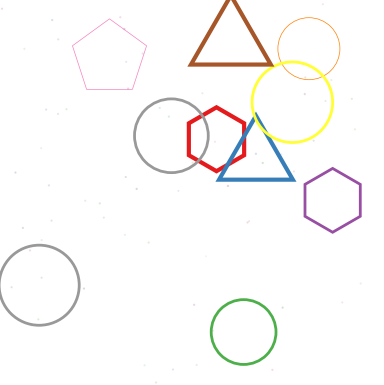[{"shape": "hexagon", "thickness": 3, "radius": 0.41, "center": [0.562, 0.638]}, {"shape": "triangle", "thickness": 3, "radius": 0.55, "center": [0.665, 0.589]}, {"shape": "circle", "thickness": 2, "radius": 0.42, "center": [0.633, 0.138]}, {"shape": "hexagon", "thickness": 2, "radius": 0.41, "center": [0.864, 0.48]}, {"shape": "circle", "thickness": 0.5, "radius": 0.4, "center": [0.802, 0.874]}, {"shape": "circle", "thickness": 2, "radius": 0.52, "center": [0.759, 0.734]}, {"shape": "triangle", "thickness": 3, "radius": 0.6, "center": [0.6, 0.892]}, {"shape": "pentagon", "thickness": 0.5, "radius": 0.51, "center": [0.284, 0.85]}, {"shape": "circle", "thickness": 2, "radius": 0.52, "center": [0.102, 0.259]}, {"shape": "circle", "thickness": 2, "radius": 0.48, "center": [0.445, 0.647]}]